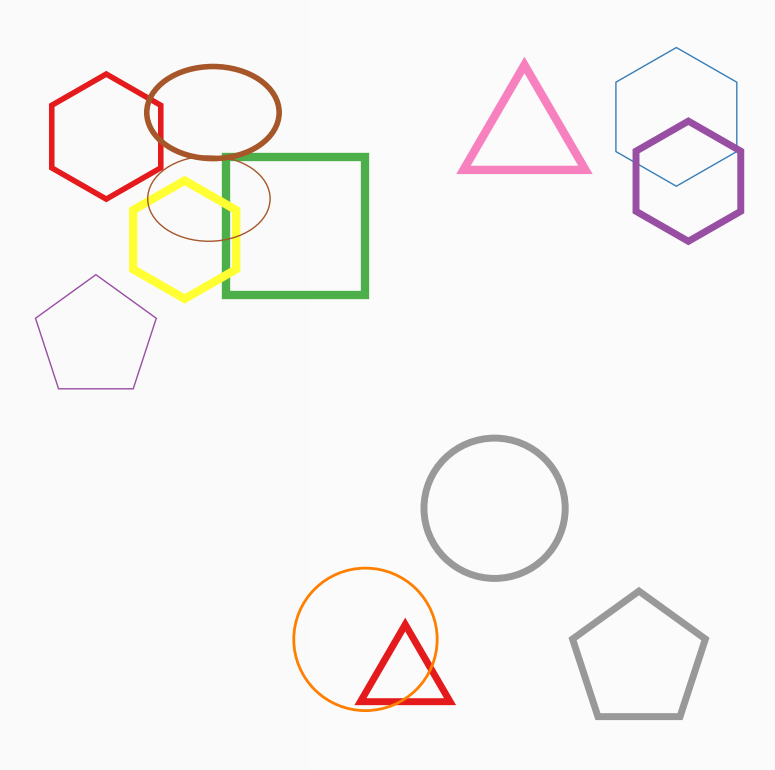[{"shape": "triangle", "thickness": 2.5, "radius": 0.33, "center": [0.523, 0.122]}, {"shape": "hexagon", "thickness": 2, "radius": 0.41, "center": [0.137, 0.823]}, {"shape": "hexagon", "thickness": 0.5, "radius": 0.45, "center": [0.873, 0.848]}, {"shape": "square", "thickness": 3, "radius": 0.45, "center": [0.381, 0.706]}, {"shape": "pentagon", "thickness": 0.5, "radius": 0.41, "center": [0.124, 0.561]}, {"shape": "hexagon", "thickness": 2.5, "radius": 0.39, "center": [0.888, 0.765]}, {"shape": "circle", "thickness": 1, "radius": 0.46, "center": [0.472, 0.17]}, {"shape": "hexagon", "thickness": 3, "radius": 0.38, "center": [0.238, 0.689]}, {"shape": "oval", "thickness": 0.5, "radius": 0.39, "center": [0.27, 0.742]}, {"shape": "oval", "thickness": 2, "radius": 0.43, "center": [0.275, 0.854]}, {"shape": "triangle", "thickness": 3, "radius": 0.45, "center": [0.677, 0.825]}, {"shape": "circle", "thickness": 2.5, "radius": 0.46, "center": [0.638, 0.34]}, {"shape": "pentagon", "thickness": 2.5, "radius": 0.45, "center": [0.824, 0.142]}]